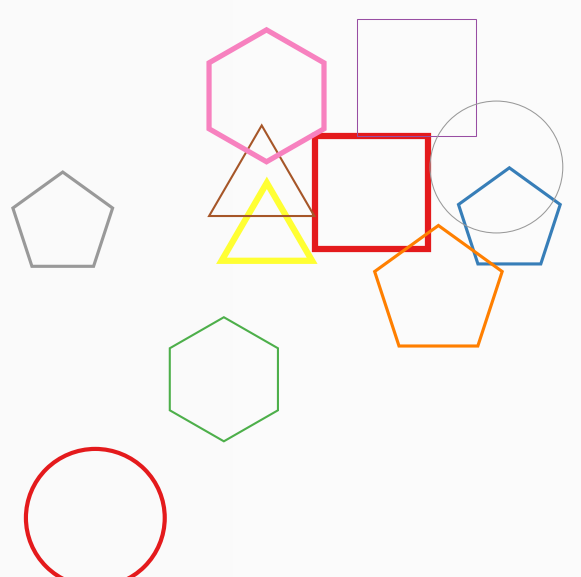[{"shape": "square", "thickness": 3, "radius": 0.49, "center": [0.639, 0.666]}, {"shape": "circle", "thickness": 2, "radius": 0.6, "center": [0.164, 0.102]}, {"shape": "pentagon", "thickness": 1.5, "radius": 0.46, "center": [0.876, 0.617]}, {"shape": "hexagon", "thickness": 1, "radius": 0.54, "center": [0.385, 0.342]}, {"shape": "square", "thickness": 0.5, "radius": 0.51, "center": [0.716, 0.865]}, {"shape": "pentagon", "thickness": 1.5, "radius": 0.58, "center": [0.754, 0.493]}, {"shape": "triangle", "thickness": 3, "radius": 0.45, "center": [0.459, 0.593]}, {"shape": "triangle", "thickness": 1, "radius": 0.52, "center": [0.45, 0.677]}, {"shape": "hexagon", "thickness": 2.5, "radius": 0.57, "center": [0.459, 0.833]}, {"shape": "pentagon", "thickness": 1.5, "radius": 0.45, "center": [0.108, 0.611]}, {"shape": "circle", "thickness": 0.5, "radius": 0.57, "center": [0.854, 0.71]}]